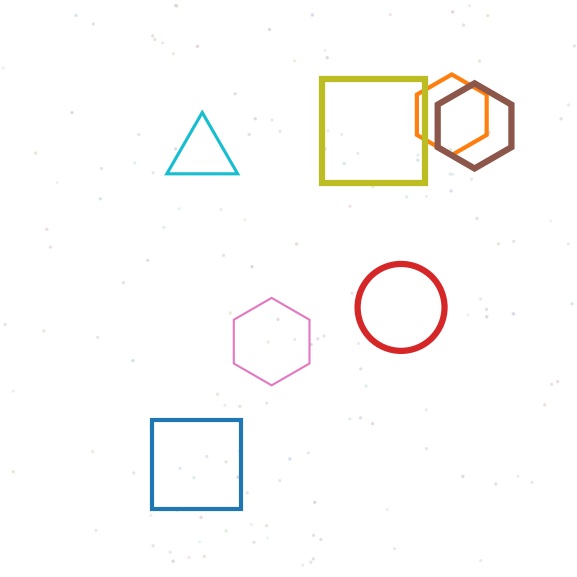[{"shape": "square", "thickness": 2, "radius": 0.38, "center": [0.34, 0.195]}, {"shape": "hexagon", "thickness": 2, "radius": 0.35, "center": [0.782, 0.8]}, {"shape": "circle", "thickness": 3, "radius": 0.38, "center": [0.694, 0.467]}, {"shape": "hexagon", "thickness": 3, "radius": 0.37, "center": [0.822, 0.781]}, {"shape": "hexagon", "thickness": 1, "radius": 0.38, "center": [0.47, 0.408]}, {"shape": "square", "thickness": 3, "radius": 0.45, "center": [0.647, 0.773]}, {"shape": "triangle", "thickness": 1.5, "radius": 0.35, "center": [0.35, 0.734]}]